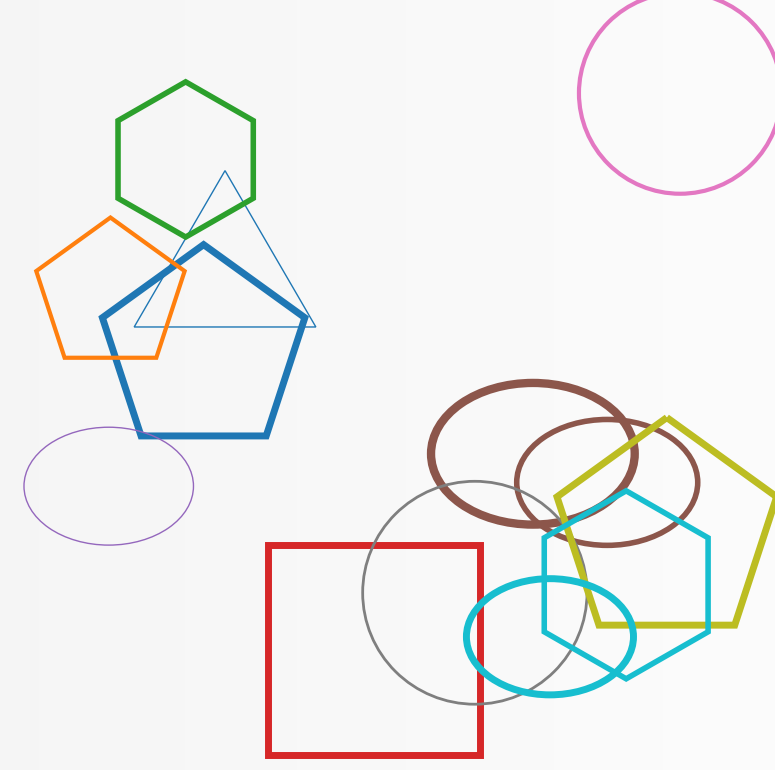[{"shape": "pentagon", "thickness": 2.5, "radius": 0.69, "center": [0.263, 0.545]}, {"shape": "triangle", "thickness": 0.5, "radius": 0.68, "center": [0.29, 0.643]}, {"shape": "pentagon", "thickness": 1.5, "radius": 0.5, "center": [0.143, 0.617]}, {"shape": "hexagon", "thickness": 2, "radius": 0.5, "center": [0.24, 0.793]}, {"shape": "square", "thickness": 2.5, "radius": 0.68, "center": [0.482, 0.156]}, {"shape": "oval", "thickness": 0.5, "radius": 0.55, "center": [0.14, 0.369]}, {"shape": "oval", "thickness": 3, "radius": 0.66, "center": [0.688, 0.411]}, {"shape": "oval", "thickness": 2, "radius": 0.58, "center": [0.784, 0.373]}, {"shape": "circle", "thickness": 1.5, "radius": 0.65, "center": [0.878, 0.879]}, {"shape": "circle", "thickness": 1, "radius": 0.72, "center": [0.613, 0.23]}, {"shape": "pentagon", "thickness": 2.5, "radius": 0.75, "center": [0.86, 0.309]}, {"shape": "hexagon", "thickness": 2, "radius": 0.61, "center": [0.808, 0.24]}, {"shape": "oval", "thickness": 2.5, "radius": 0.54, "center": [0.71, 0.173]}]